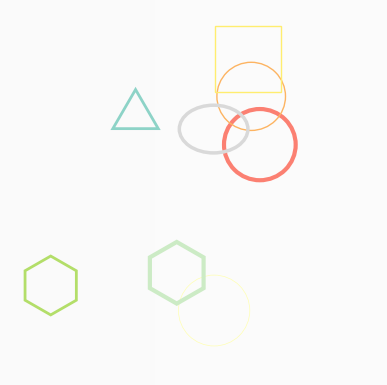[{"shape": "triangle", "thickness": 2, "radius": 0.34, "center": [0.35, 0.7]}, {"shape": "circle", "thickness": 0.5, "radius": 0.46, "center": [0.553, 0.193]}, {"shape": "circle", "thickness": 3, "radius": 0.46, "center": [0.671, 0.624]}, {"shape": "circle", "thickness": 1, "radius": 0.44, "center": [0.648, 0.75]}, {"shape": "hexagon", "thickness": 2, "radius": 0.38, "center": [0.131, 0.258]}, {"shape": "oval", "thickness": 2.5, "radius": 0.44, "center": [0.551, 0.665]}, {"shape": "hexagon", "thickness": 3, "radius": 0.4, "center": [0.456, 0.291]}, {"shape": "square", "thickness": 1, "radius": 0.42, "center": [0.64, 0.847]}]